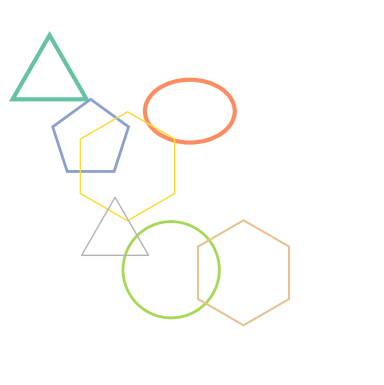[{"shape": "triangle", "thickness": 3, "radius": 0.56, "center": [0.129, 0.798]}, {"shape": "oval", "thickness": 3, "radius": 0.58, "center": [0.493, 0.711]}, {"shape": "pentagon", "thickness": 2, "radius": 0.52, "center": [0.235, 0.639]}, {"shape": "circle", "thickness": 2, "radius": 0.63, "center": [0.445, 0.299]}, {"shape": "hexagon", "thickness": 1, "radius": 0.71, "center": [0.331, 0.568]}, {"shape": "hexagon", "thickness": 1.5, "radius": 0.68, "center": [0.633, 0.291]}, {"shape": "triangle", "thickness": 1, "radius": 0.5, "center": [0.299, 0.387]}]